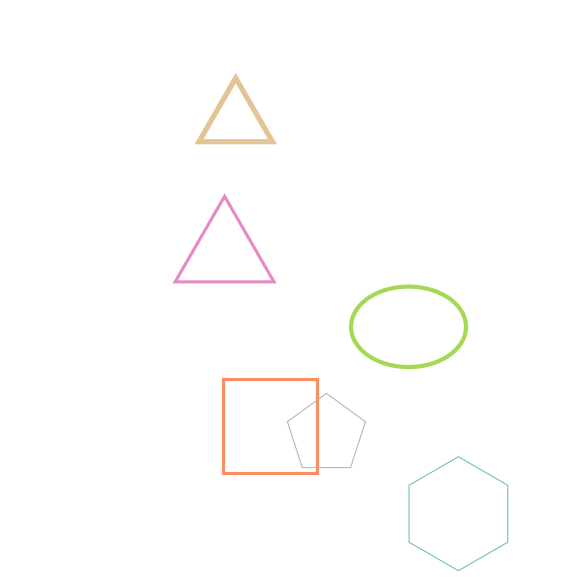[{"shape": "hexagon", "thickness": 0.5, "radius": 0.49, "center": [0.794, 0.11]}, {"shape": "square", "thickness": 1.5, "radius": 0.41, "center": [0.467, 0.262]}, {"shape": "triangle", "thickness": 1.5, "radius": 0.49, "center": [0.389, 0.56]}, {"shape": "oval", "thickness": 2, "radius": 0.5, "center": [0.707, 0.433]}, {"shape": "triangle", "thickness": 2.5, "radius": 0.37, "center": [0.408, 0.79]}, {"shape": "pentagon", "thickness": 0.5, "radius": 0.36, "center": [0.565, 0.247]}]